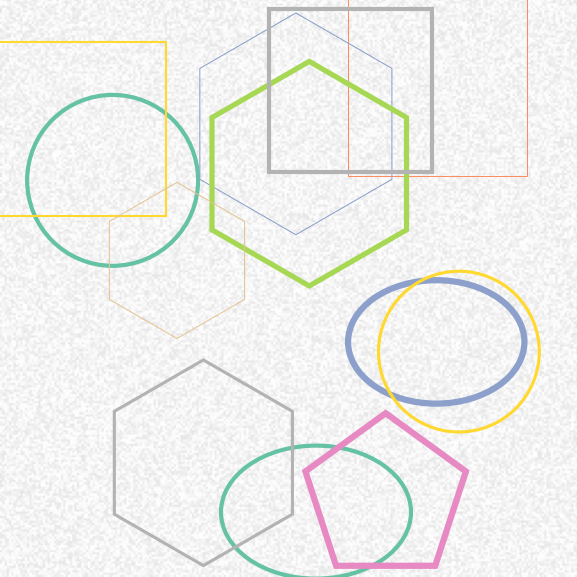[{"shape": "circle", "thickness": 2, "radius": 0.74, "center": [0.195, 0.687]}, {"shape": "oval", "thickness": 2, "radius": 0.82, "center": [0.547, 0.112]}, {"shape": "square", "thickness": 0.5, "radius": 0.78, "center": [0.757, 0.849]}, {"shape": "hexagon", "thickness": 0.5, "radius": 0.96, "center": [0.512, 0.785]}, {"shape": "oval", "thickness": 3, "radius": 0.76, "center": [0.755, 0.407]}, {"shape": "pentagon", "thickness": 3, "radius": 0.73, "center": [0.668, 0.138]}, {"shape": "hexagon", "thickness": 2.5, "radius": 0.97, "center": [0.536, 0.698]}, {"shape": "circle", "thickness": 1.5, "radius": 0.7, "center": [0.795, 0.39]}, {"shape": "square", "thickness": 1, "radius": 0.75, "center": [0.138, 0.776]}, {"shape": "hexagon", "thickness": 0.5, "radius": 0.68, "center": [0.306, 0.548]}, {"shape": "square", "thickness": 2, "radius": 0.7, "center": [0.607, 0.842]}, {"shape": "hexagon", "thickness": 1.5, "radius": 0.89, "center": [0.352, 0.198]}]